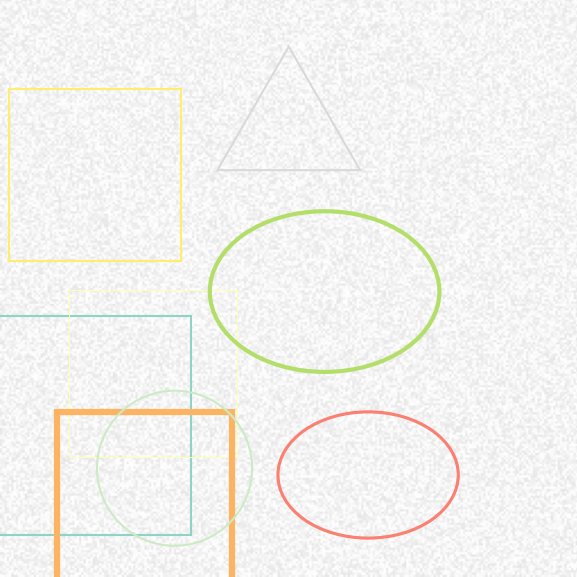[{"shape": "square", "thickness": 1, "radius": 0.95, "center": [0.141, 0.262]}, {"shape": "square", "thickness": 0.5, "radius": 0.73, "center": [0.265, 0.352]}, {"shape": "oval", "thickness": 1.5, "radius": 0.78, "center": [0.637, 0.177]}, {"shape": "square", "thickness": 3, "radius": 0.76, "center": [0.25, 0.134]}, {"shape": "oval", "thickness": 2, "radius": 0.99, "center": [0.562, 0.494]}, {"shape": "triangle", "thickness": 1, "radius": 0.71, "center": [0.5, 0.776]}, {"shape": "circle", "thickness": 1, "radius": 0.67, "center": [0.302, 0.188]}, {"shape": "square", "thickness": 1, "radius": 0.74, "center": [0.165, 0.696]}]